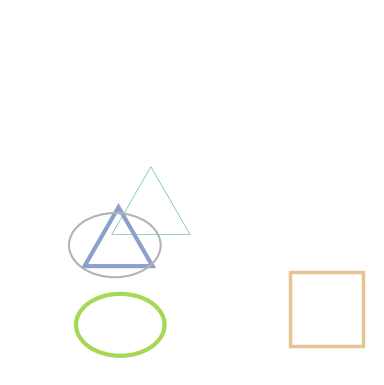[{"shape": "triangle", "thickness": 0.5, "radius": 0.59, "center": [0.392, 0.45]}, {"shape": "triangle", "thickness": 3, "radius": 0.51, "center": [0.308, 0.36]}, {"shape": "oval", "thickness": 3, "radius": 0.57, "center": [0.312, 0.156]}, {"shape": "square", "thickness": 2.5, "radius": 0.48, "center": [0.848, 0.197]}, {"shape": "oval", "thickness": 1.5, "radius": 0.6, "center": [0.298, 0.363]}]